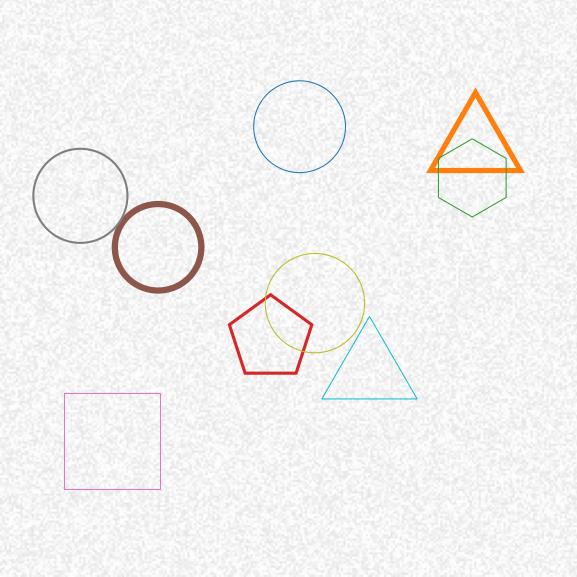[{"shape": "circle", "thickness": 0.5, "radius": 0.4, "center": [0.519, 0.78]}, {"shape": "triangle", "thickness": 2.5, "radius": 0.45, "center": [0.823, 0.749]}, {"shape": "hexagon", "thickness": 0.5, "radius": 0.34, "center": [0.818, 0.691]}, {"shape": "pentagon", "thickness": 1.5, "radius": 0.38, "center": [0.469, 0.414]}, {"shape": "circle", "thickness": 3, "radius": 0.37, "center": [0.274, 0.571]}, {"shape": "square", "thickness": 0.5, "radius": 0.41, "center": [0.193, 0.236]}, {"shape": "circle", "thickness": 1, "radius": 0.41, "center": [0.139, 0.66]}, {"shape": "circle", "thickness": 0.5, "radius": 0.43, "center": [0.545, 0.474]}, {"shape": "triangle", "thickness": 0.5, "radius": 0.48, "center": [0.64, 0.356]}]